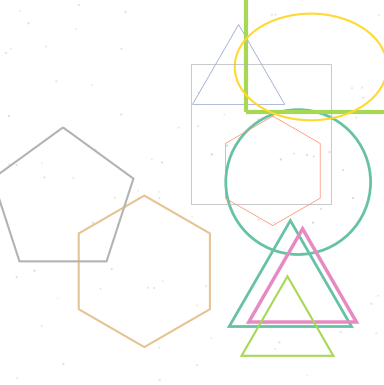[{"shape": "circle", "thickness": 2, "radius": 0.94, "center": [0.775, 0.527]}, {"shape": "triangle", "thickness": 2, "radius": 0.92, "center": [0.754, 0.244]}, {"shape": "hexagon", "thickness": 0.5, "radius": 0.71, "center": [0.709, 0.556]}, {"shape": "triangle", "thickness": 0.5, "radius": 0.69, "center": [0.62, 0.798]}, {"shape": "triangle", "thickness": 2.5, "radius": 0.81, "center": [0.786, 0.244]}, {"shape": "triangle", "thickness": 1.5, "radius": 0.69, "center": [0.747, 0.145]}, {"shape": "square", "thickness": 3, "radius": 0.95, "center": [0.828, 0.898]}, {"shape": "oval", "thickness": 1.5, "radius": 0.99, "center": [0.807, 0.826]}, {"shape": "hexagon", "thickness": 1.5, "radius": 0.98, "center": [0.375, 0.295]}, {"shape": "pentagon", "thickness": 1.5, "radius": 0.96, "center": [0.164, 0.477]}, {"shape": "square", "thickness": 0.5, "radius": 0.9, "center": [0.678, 0.652]}]